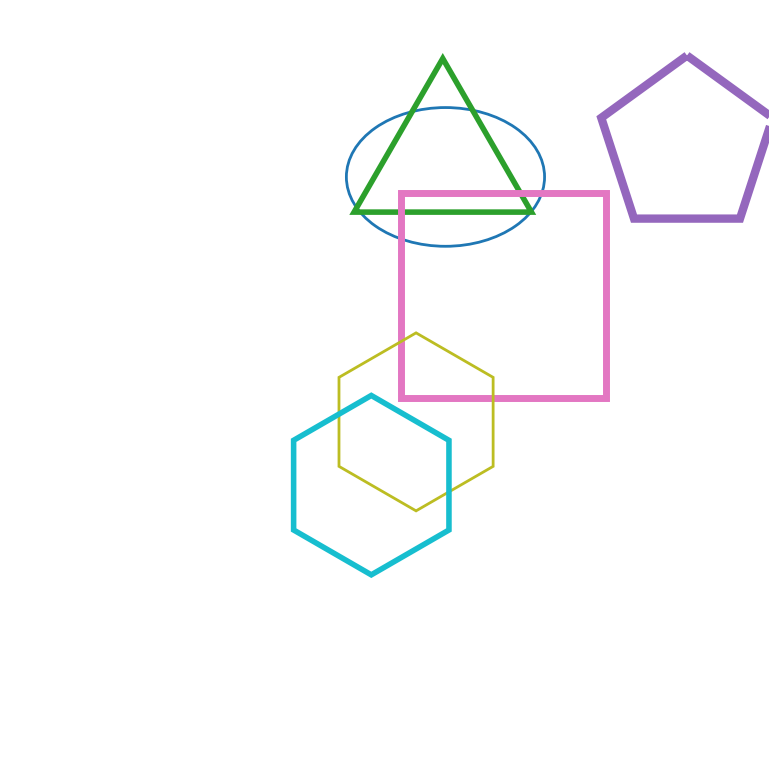[{"shape": "oval", "thickness": 1, "radius": 0.64, "center": [0.579, 0.77]}, {"shape": "triangle", "thickness": 2, "radius": 0.66, "center": [0.575, 0.791]}, {"shape": "pentagon", "thickness": 3, "radius": 0.59, "center": [0.892, 0.811]}, {"shape": "square", "thickness": 2.5, "radius": 0.66, "center": [0.654, 0.616]}, {"shape": "hexagon", "thickness": 1, "radius": 0.58, "center": [0.54, 0.452]}, {"shape": "hexagon", "thickness": 2, "radius": 0.58, "center": [0.482, 0.37]}]